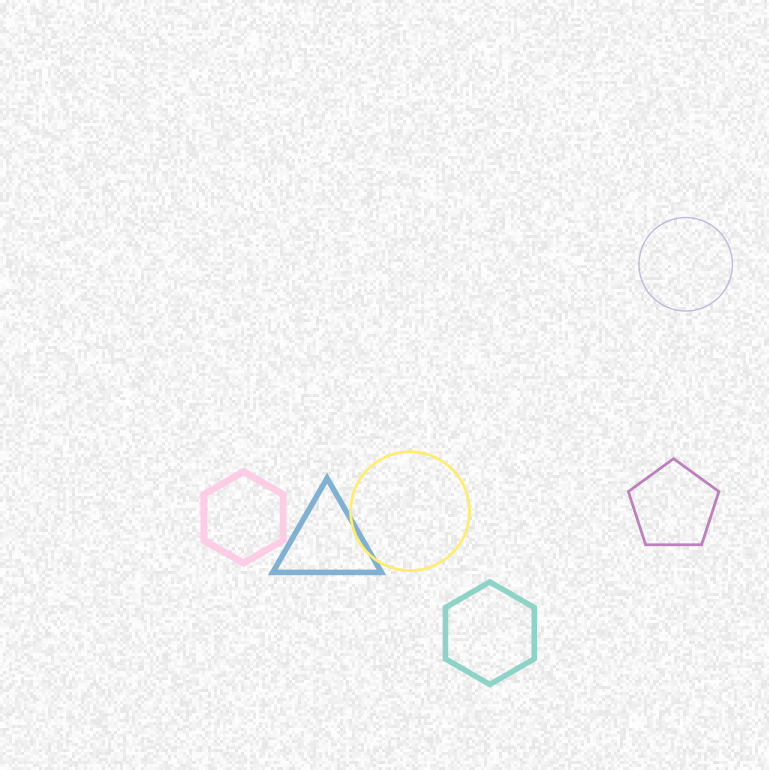[{"shape": "hexagon", "thickness": 2, "radius": 0.33, "center": [0.636, 0.178]}, {"shape": "circle", "thickness": 0.5, "radius": 0.3, "center": [0.891, 0.657]}, {"shape": "triangle", "thickness": 2, "radius": 0.41, "center": [0.425, 0.297]}, {"shape": "hexagon", "thickness": 2.5, "radius": 0.3, "center": [0.316, 0.328]}, {"shape": "pentagon", "thickness": 1, "radius": 0.31, "center": [0.875, 0.343]}, {"shape": "circle", "thickness": 1, "radius": 0.39, "center": [0.533, 0.336]}]